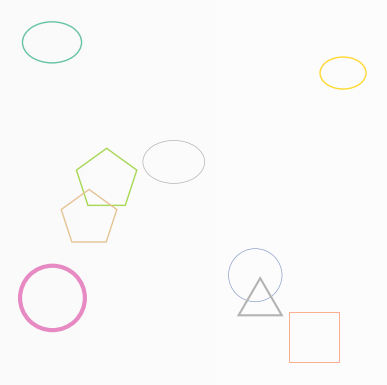[{"shape": "oval", "thickness": 1, "radius": 0.38, "center": [0.134, 0.89]}, {"shape": "square", "thickness": 0.5, "radius": 0.32, "center": [0.811, 0.124]}, {"shape": "circle", "thickness": 0.5, "radius": 0.34, "center": [0.659, 0.285]}, {"shape": "circle", "thickness": 3, "radius": 0.42, "center": [0.135, 0.226]}, {"shape": "pentagon", "thickness": 1, "radius": 0.41, "center": [0.275, 0.533]}, {"shape": "oval", "thickness": 1, "radius": 0.3, "center": [0.885, 0.81]}, {"shape": "pentagon", "thickness": 1, "radius": 0.38, "center": [0.23, 0.433]}, {"shape": "triangle", "thickness": 1.5, "radius": 0.32, "center": [0.671, 0.213]}, {"shape": "oval", "thickness": 0.5, "radius": 0.4, "center": [0.448, 0.579]}]